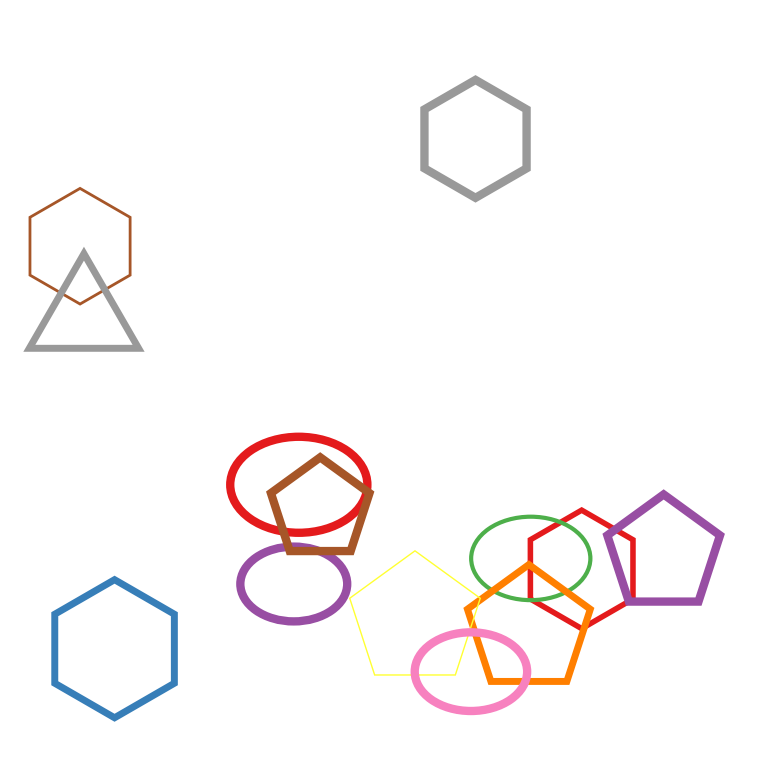[{"shape": "hexagon", "thickness": 2, "radius": 0.38, "center": [0.755, 0.261]}, {"shape": "oval", "thickness": 3, "radius": 0.45, "center": [0.388, 0.37]}, {"shape": "hexagon", "thickness": 2.5, "radius": 0.45, "center": [0.149, 0.157]}, {"shape": "oval", "thickness": 1.5, "radius": 0.39, "center": [0.689, 0.275]}, {"shape": "oval", "thickness": 3, "radius": 0.35, "center": [0.382, 0.242]}, {"shape": "pentagon", "thickness": 3, "radius": 0.38, "center": [0.862, 0.281]}, {"shape": "pentagon", "thickness": 2.5, "radius": 0.42, "center": [0.687, 0.183]}, {"shape": "pentagon", "thickness": 0.5, "radius": 0.45, "center": [0.539, 0.196]}, {"shape": "hexagon", "thickness": 1, "radius": 0.38, "center": [0.104, 0.68]}, {"shape": "pentagon", "thickness": 3, "radius": 0.34, "center": [0.416, 0.339]}, {"shape": "oval", "thickness": 3, "radius": 0.36, "center": [0.612, 0.128]}, {"shape": "hexagon", "thickness": 3, "radius": 0.38, "center": [0.618, 0.82]}, {"shape": "triangle", "thickness": 2.5, "radius": 0.41, "center": [0.109, 0.589]}]